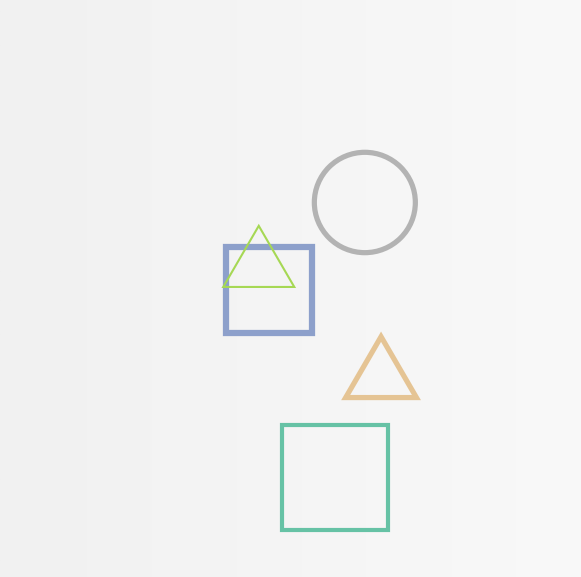[{"shape": "square", "thickness": 2, "radius": 0.45, "center": [0.576, 0.173]}, {"shape": "square", "thickness": 3, "radius": 0.37, "center": [0.463, 0.498]}, {"shape": "triangle", "thickness": 1, "radius": 0.35, "center": [0.445, 0.538]}, {"shape": "triangle", "thickness": 2.5, "radius": 0.35, "center": [0.656, 0.346]}, {"shape": "circle", "thickness": 2.5, "radius": 0.43, "center": [0.628, 0.649]}]